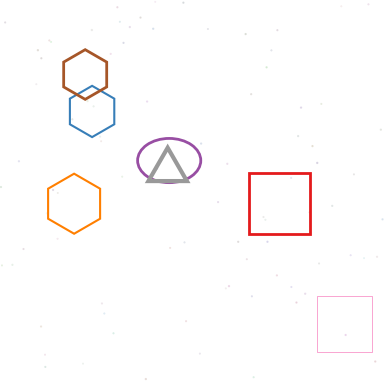[{"shape": "square", "thickness": 2, "radius": 0.4, "center": [0.726, 0.472]}, {"shape": "hexagon", "thickness": 1.5, "radius": 0.33, "center": [0.239, 0.71]}, {"shape": "oval", "thickness": 2, "radius": 0.41, "center": [0.439, 0.583]}, {"shape": "hexagon", "thickness": 1.5, "radius": 0.39, "center": [0.192, 0.471]}, {"shape": "hexagon", "thickness": 2, "radius": 0.32, "center": [0.221, 0.806]}, {"shape": "square", "thickness": 0.5, "radius": 0.36, "center": [0.895, 0.158]}, {"shape": "triangle", "thickness": 3, "radius": 0.29, "center": [0.435, 0.559]}]